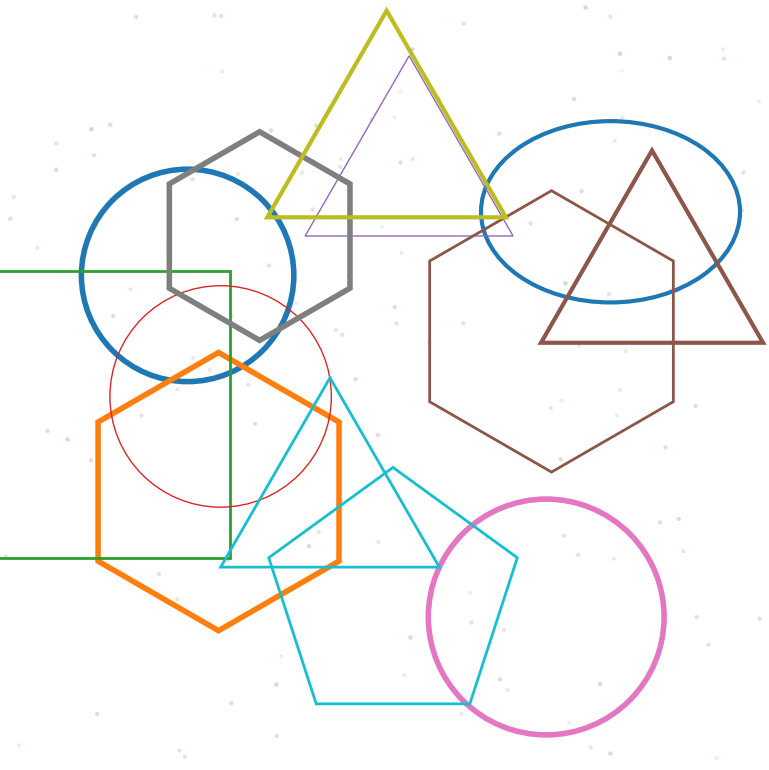[{"shape": "oval", "thickness": 1.5, "radius": 0.84, "center": [0.793, 0.725]}, {"shape": "circle", "thickness": 2, "radius": 0.69, "center": [0.244, 0.642]}, {"shape": "hexagon", "thickness": 2, "radius": 0.9, "center": [0.284, 0.362]}, {"shape": "square", "thickness": 1, "radius": 0.93, "center": [0.112, 0.461]}, {"shape": "circle", "thickness": 0.5, "radius": 0.72, "center": [0.287, 0.485]}, {"shape": "triangle", "thickness": 0.5, "radius": 0.78, "center": [0.531, 0.772]}, {"shape": "triangle", "thickness": 1.5, "radius": 0.83, "center": [0.847, 0.638]}, {"shape": "hexagon", "thickness": 1, "radius": 0.91, "center": [0.716, 0.57]}, {"shape": "circle", "thickness": 2, "radius": 0.77, "center": [0.709, 0.199]}, {"shape": "hexagon", "thickness": 2, "radius": 0.68, "center": [0.337, 0.693]}, {"shape": "triangle", "thickness": 1.5, "radius": 0.89, "center": [0.502, 0.807]}, {"shape": "pentagon", "thickness": 1, "radius": 0.85, "center": [0.51, 0.223]}, {"shape": "triangle", "thickness": 1, "radius": 0.82, "center": [0.429, 0.345]}]